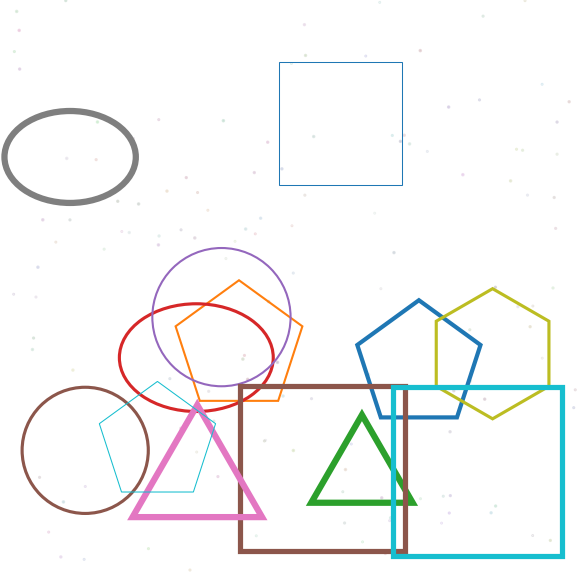[{"shape": "pentagon", "thickness": 2, "radius": 0.56, "center": [0.725, 0.367]}, {"shape": "square", "thickness": 0.5, "radius": 0.53, "center": [0.589, 0.785]}, {"shape": "pentagon", "thickness": 1, "radius": 0.58, "center": [0.414, 0.398]}, {"shape": "triangle", "thickness": 3, "radius": 0.51, "center": [0.627, 0.179]}, {"shape": "oval", "thickness": 1.5, "radius": 0.67, "center": [0.34, 0.38]}, {"shape": "circle", "thickness": 1, "radius": 0.6, "center": [0.383, 0.45]}, {"shape": "square", "thickness": 2.5, "radius": 0.71, "center": [0.559, 0.188]}, {"shape": "circle", "thickness": 1.5, "radius": 0.55, "center": [0.148, 0.219]}, {"shape": "triangle", "thickness": 3, "radius": 0.65, "center": [0.342, 0.168]}, {"shape": "oval", "thickness": 3, "radius": 0.57, "center": [0.121, 0.727]}, {"shape": "hexagon", "thickness": 1.5, "radius": 0.56, "center": [0.853, 0.387]}, {"shape": "square", "thickness": 2.5, "radius": 0.73, "center": [0.827, 0.183]}, {"shape": "pentagon", "thickness": 0.5, "radius": 0.53, "center": [0.273, 0.233]}]